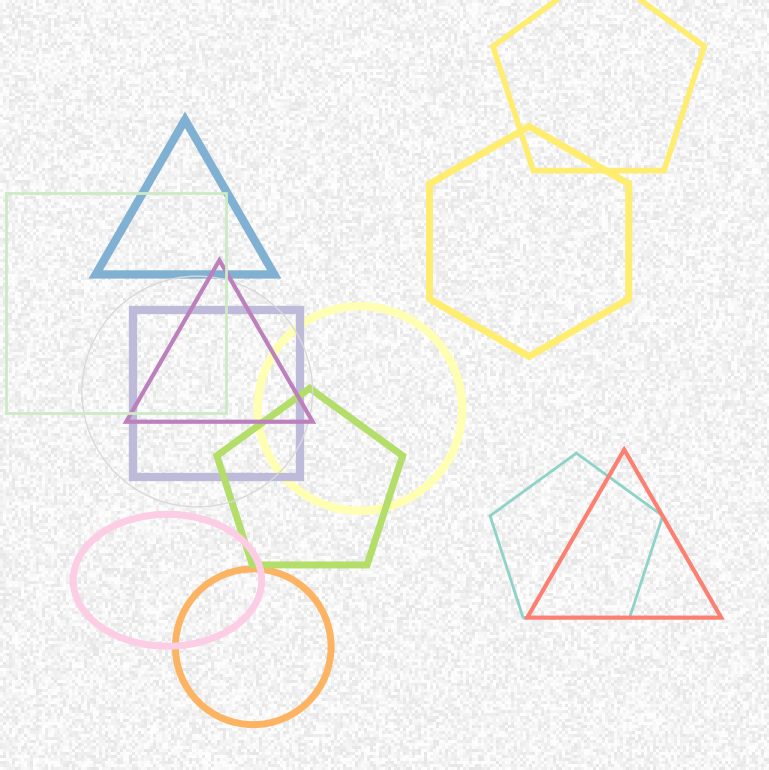[{"shape": "pentagon", "thickness": 1, "radius": 0.59, "center": [0.749, 0.294]}, {"shape": "circle", "thickness": 3, "radius": 0.66, "center": [0.467, 0.47]}, {"shape": "square", "thickness": 3, "radius": 0.54, "center": [0.281, 0.489]}, {"shape": "triangle", "thickness": 1.5, "radius": 0.73, "center": [0.811, 0.271]}, {"shape": "triangle", "thickness": 3, "radius": 0.67, "center": [0.24, 0.711]}, {"shape": "circle", "thickness": 2.5, "radius": 0.51, "center": [0.329, 0.16]}, {"shape": "pentagon", "thickness": 2.5, "radius": 0.63, "center": [0.402, 0.369]}, {"shape": "oval", "thickness": 2.5, "radius": 0.61, "center": [0.217, 0.246]}, {"shape": "circle", "thickness": 0.5, "radius": 0.75, "center": [0.256, 0.491]}, {"shape": "triangle", "thickness": 1.5, "radius": 0.7, "center": [0.285, 0.522]}, {"shape": "square", "thickness": 1, "radius": 0.71, "center": [0.15, 0.606]}, {"shape": "hexagon", "thickness": 2.5, "radius": 0.75, "center": [0.687, 0.686]}, {"shape": "pentagon", "thickness": 2, "radius": 0.72, "center": [0.777, 0.895]}]